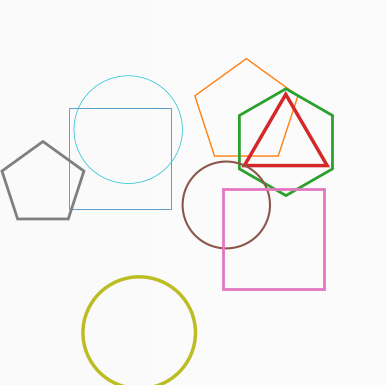[{"shape": "square", "thickness": 0.5, "radius": 0.66, "center": [0.31, 0.589]}, {"shape": "pentagon", "thickness": 1, "radius": 0.7, "center": [0.636, 0.708]}, {"shape": "hexagon", "thickness": 2, "radius": 0.69, "center": [0.738, 0.631]}, {"shape": "triangle", "thickness": 2.5, "radius": 0.62, "center": [0.737, 0.632]}, {"shape": "circle", "thickness": 1.5, "radius": 0.56, "center": [0.584, 0.468]}, {"shape": "square", "thickness": 2, "radius": 0.65, "center": [0.705, 0.379]}, {"shape": "pentagon", "thickness": 2, "radius": 0.56, "center": [0.111, 0.521]}, {"shape": "circle", "thickness": 2.5, "radius": 0.73, "center": [0.359, 0.136]}, {"shape": "circle", "thickness": 0.5, "radius": 0.7, "center": [0.331, 0.663]}]